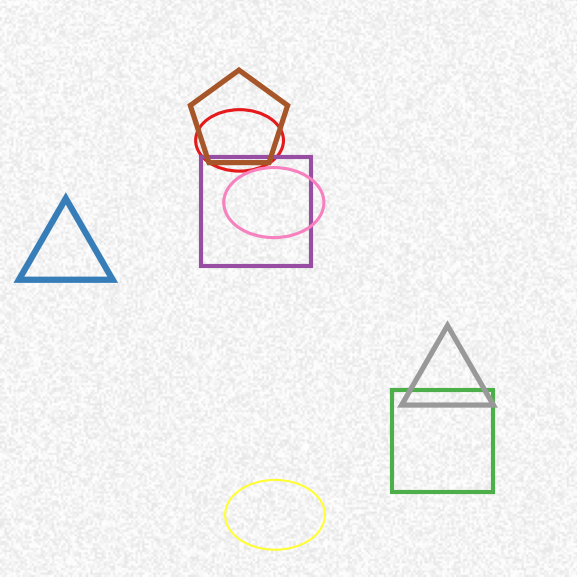[{"shape": "oval", "thickness": 1.5, "radius": 0.38, "center": [0.415, 0.756]}, {"shape": "triangle", "thickness": 3, "radius": 0.47, "center": [0.114, 0.562]}, {"shape": "square", "thickness": 2, "radius": 0.44, "center": [0.765, 0.236]}, {"shape": "square", "thickness": 2, "radius": 0.47, "center": [0.443, 0.633]}, {"shape": "oval", "thickness": 1, "radius": 0.43, "center": [0.476, 0.108]}, {"shape": "pentagon", "thickness": 2.5, "radius": 0.44, "center": [0.414, 0.789]}, {"shape": "oval", "thickness": 1.5, "radius": 0.43, "center": [0.474, 0.648]}, {"shape": "triangle", "thickness": 2.5, "radius": 0.46, "center": [0.775, 0.344]}]